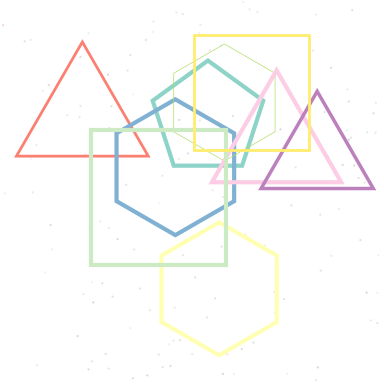[{"shape": "pentagon", "thickness": 3, "radius": 0.75, "center": [0.54, 0.692]}, {"shape": "hexagon", "thickness": 3, "radius": 0.86, "center": [0.569, 0.25]}, {"shape": "triangle", "thickness": 2, "radius": 0.99, "center": [0.214, 0.693]}, {"shape": "hexagon", "thickness": 3, "radius": 0.88, "center": [0.455, 0.566]}, {"shape": "hexagon", "thickness": 0.5, "radius": 0.76, "center": [0.583, 0.734]}, {"shape": "triangle", "thickness": 3, "radius": 0.97, "center": [0.718, 0.624]}, {"shape": "triangle", "thickness": 2.5, "radius": 0.84, "center": [0.824, 0.594]}, {"shape": "square", "thickness": 3, "radius": 0.87, "center": [0.412, 0.487]}, {"shape": "square", "thickness": 2, "radius": 0.75, "center": [0.654, 0.759]}]